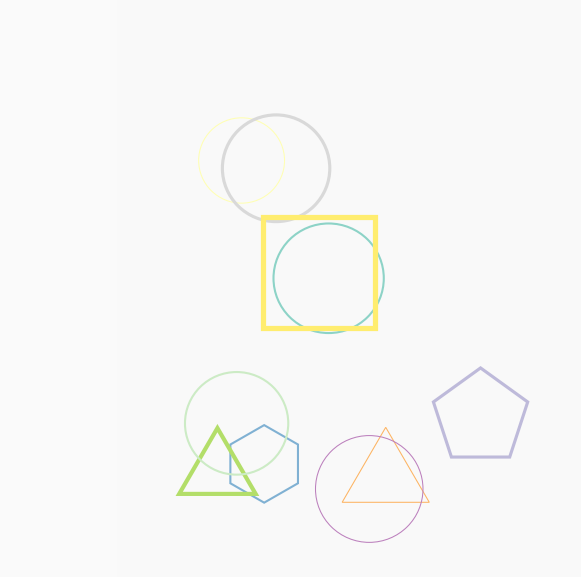[{"shape": "circle", "thickness": 1, "radius": 0.47, "center": [0.565, 0.517]}, {"shape": "circle", "thickness": 0.5, "radius": 0.37, "center": [0.416, 0.721]}, {"shape": "pentagon", "thickness": 1.5, "radius": 0.43, "center": [0.827, 0.277]}, {"shape": "hexagon", "thickness": 1, "radius": 0.34, "center": [0.454, 0.196]}, {"shape": "triangle", "thickness": 0.5, "radius": 0.43, "center": [0.664, 0.173]}, {"shape": "triangle", "thickness": 2, "radius": 0.38, "center": [0.374, 0.182]}, {"shape": "circle", "thickness": 1.5, "radius": 0.46, "center": [0.475, 0.708]}, {"shape": "circle", "thickness": 0.5, "radius": 0.46, "center": [0.635, 0.152]}, {"shape": "circle", "thickness": 1, "radius": 0.44, "center": [0.407, 0.266]}, {"shape": "square", "thickness": 2.5, "radius": 0.48, "center": [0.549, 0.527]}]